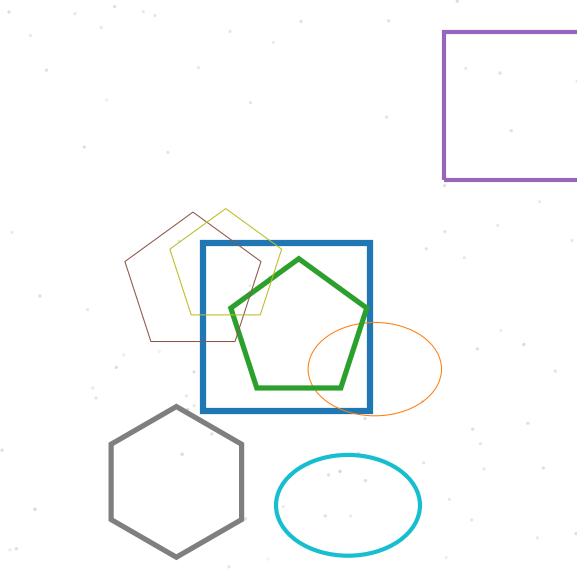[{"shape": "square", "thickness": 3, "radius": 0.72, "center": [0.496, 0.433]}, {"shape": "oval", "thickness": 0.5, "radius": 0.58, "center": [0.649, 0.36]}, {"shape": "pentagon", "thickness": 2.5, "radius": 0.62, "center": [0.517, 0.427]}, {"shape": "square", "thickness": 2, "radius": 0.64, "center": [0.898, 0.816]}, {"shape": "pentagon", "thickness": 0.5, "radius": 0.62, "center": [0.334, 0.508]}, {"shape": "hexagon", "thickness": 2.5, "radius": 0.65, "center": [0.305, 0.165]}, {"shape": "pentagon", "thickness": 0.5, "radius": 0.51, "center": [0.391, 0.536]}, {"shape": "oval", "thickness": 2, "radius": 0.62, "center": [0.603, 0.124]}]